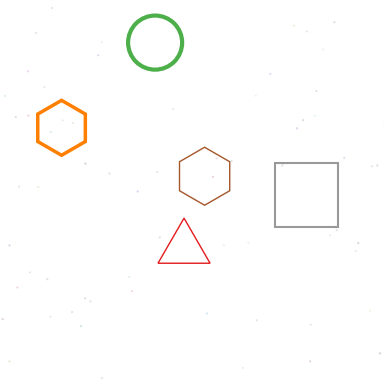[{"shape": "triangle", "thickness": 1, "radius": 0.39, "center": [0.478, 0.355]}, {"shape": "circle", "thickness": 3, "radius": 0.35, "center": [0.403, 0.889]}, {"shape": "hexagon", "thickness": 2.5, "radius": 0.36, "center": [0.16, 0.668]}, {"shape": "hexagon", "thickness": 1, "radius": 0.38, "center": [0.531, 0.542]}, {"shape": "square", "thickness": 1.5, "radius": 0.41, "center": [0.796, 0.494]}]